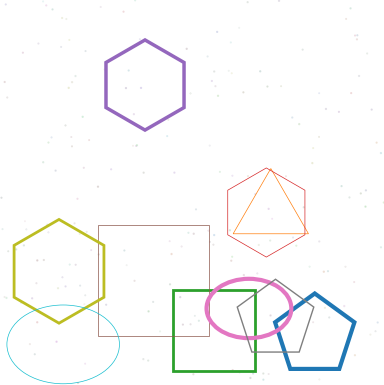[{"shape": "pentagon", "thickness": 3, "radius": 0.54, "center": [0.818, 0.129]}, {"shape": "triangle", "thickness": 0.5, "radius": 0.56, "center": [0.703, 0.449]}, {"shape": "square", "thickness": 2, "radius": 0.53, "center": [0.556, 0.141]}, {"shape": "hexagon", "thickness": 0.5, "radius": 0.58, "center": [0.692, 0.448]}, {"shape": "hexagon", "thickness": 2.5, "radius": 0.59, "center": [0.377, 0.779]}, {"shape": "square", "thickness": 0.5, "radius": 0.72, "center": [0.399, 0.272]}, {"shape": "oval", "thickness": 3, "radius": 0.55, "center": [0.647, 0.199]}, {"shape": "pentagon", "thickness": 1, "radius": 0.52, "center": [0.716, 0.17]}, {"shape": "hexagon", "thickness": 2, "radius": 0.67, "center": [0.153, 0.295]}, {"shape": "oval", "thickness": 0.5, "radius": 0.73, "center": [0.164, 0.106]}]